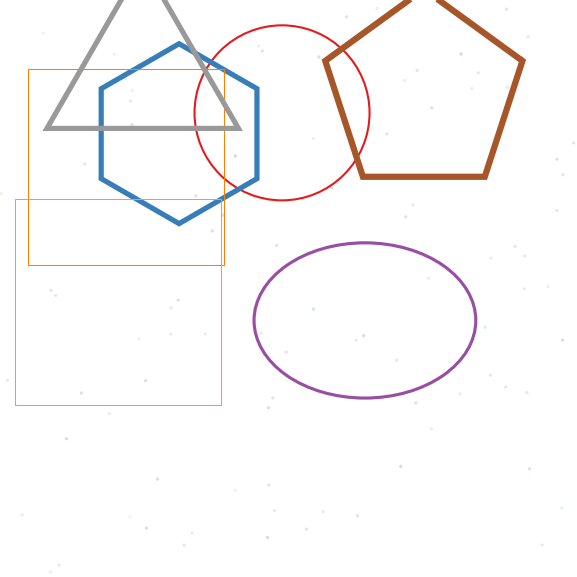[{"shape": "circle", "thickness": 1, "radius": 0.76, "center": [0.488, 0.804]}, {"shape": "hexagon", "thickness": 2.5, "radius": 0.78, "center": [0.31, 0.768]}, {"shape": "oval", "thickness": 1.5, "radius": 0.96, "center": [0.632, 0.444]}, {"shape": "square", "thickness": 0.5, "radius": 0.85, "center": [0.218, 0.71]}, {"shape": "pentagon", "thickness": 3, "radius": 0.9, "center": [0.734, 0.838]}, {"shape": "square", "thickness": 0.5, "radius": 0.89, "center": [0.205, 0.476]}, {"shape": "triangle", "thickness": 2.5, "radius": 0.96, "center": [0.247, 0.873]}]